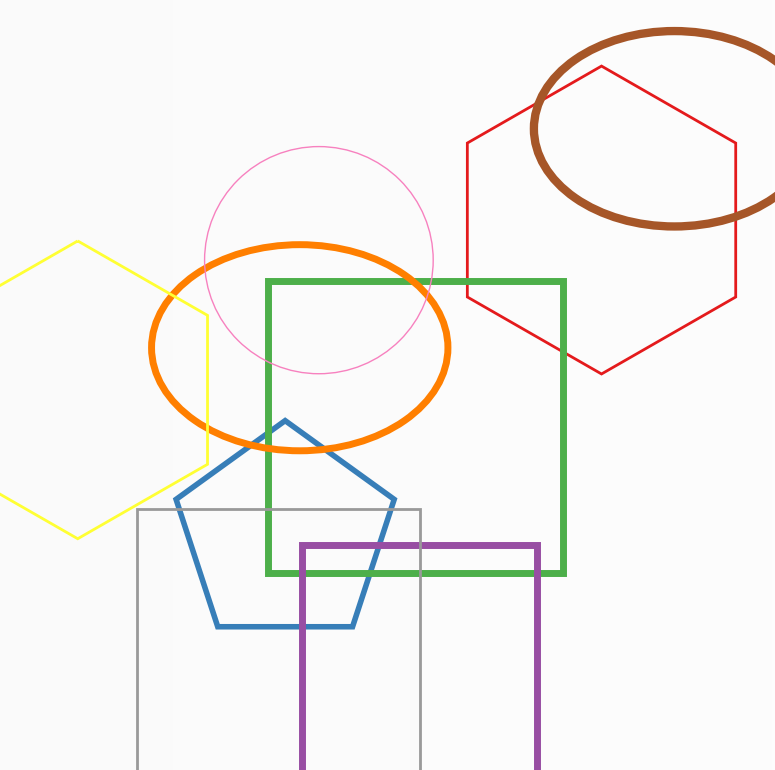[{"shape": "hexagon", "thickness": 1, "radius": 1.0, "center": [0.776, 0.714]}, {"shape": "pentagon", "thickness": 2, "radius": 0.74, "center": [0.368, 0.306]}, {"shape": "square", "thickness": 2.5, "radius": 0.95, "center": [0.536, 0.445]}, {"shape": "square", "thickness": 2.5, "radius": 0.76, "center": [0.541, 0.141]}, {"shape": "oval", "thickness": 2.5, "radius": 0.96, "center": [0.387, 0.548]}, {"shape": "hexagon", "thickness": 1, "radius": 0.97, "center": [0.1, 0.494]}, {"shape": "oval", "thickness": 3, "radius": 0.91, "center": [0.87, 0.833]}, {"shape": "circle", "thickness": 0.5, "radius": 0.74, "center": [0.411, 0.662]}, {"shape": "square", "thickness": 1, "radius": 0.91, "center": [0.359, 0.157]}]